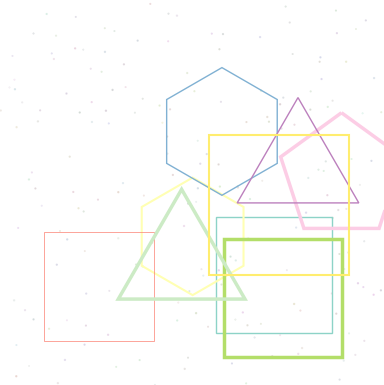[{"shape": "square", "thickness": 1, "radius": 0.75, "center": [0.713, 0.286]}, {"shape": "hexagon", "thickness": 1.5, "radius": 0.76, "center": [0.5, 0.386]}, {"shape": "square", "thickness": 0.5, "radius": 0.71, "center": [0.257, 0.255]}, {"shape": "hexagon", "thickness": 1, "radius": 0.83, "center": [0.576, 0.659]}, {"shape": "square", "thickness": 2.5, "radius": 0.76, "center": [0.736, 0.226]}, {"shape": "pentagon", "thickness": 2.5, "radius": 0.83, "center": [0.887, 0.541]}, {"shape": "triangle", "thickness": 1, "radius": 0.91, "center": [0.774, 0.564]}, {"shape": "triangle", "thickness": 2.5, "radius": 0.95, "center": [0.472, 0.318]}, {"shape": "square", "thickness": 1.5, "radius": 0.91, "center": [0.724, 0.468]}]